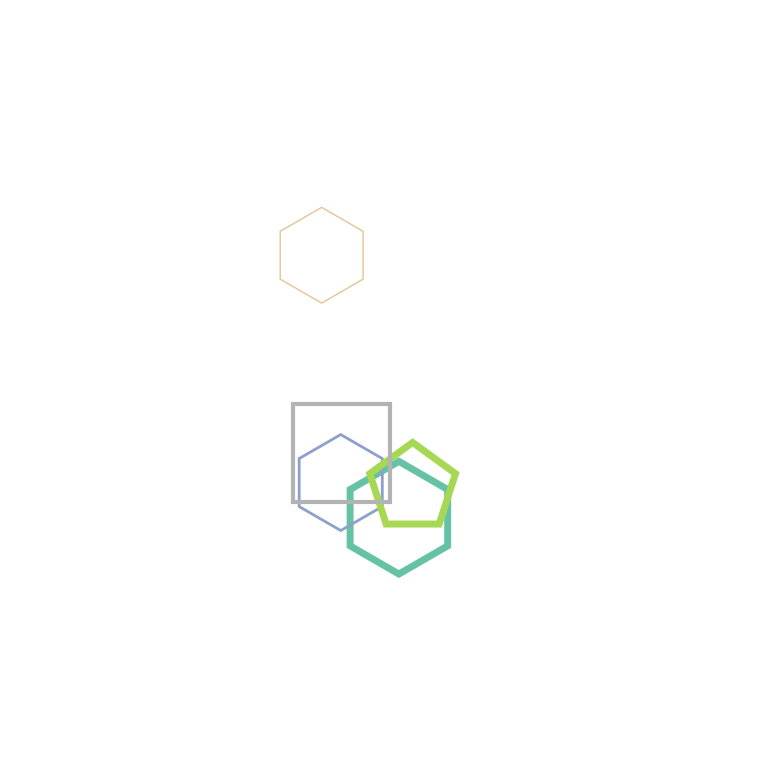[{"shape": "hexagon", "thickness": 2.5, "radius": 0.37, "center": [0.518, 0.328]}, {"shape": "hexagon", "thickness": 1, "radius": 0.31, "center": [0.443, 0.373]}, {"shape": "pentagon", "thickness": 2.5, "radius": 0.29, "center": [0.536, 0.367]}, {"shape": "hexagon", "thickness": 0.5, "radius": 0.31, "center": [0.418, 0.669]}, {"shape": "square", "thickness": 1.5, "radius": 0.32, "center": [0.443, 0.412]}]